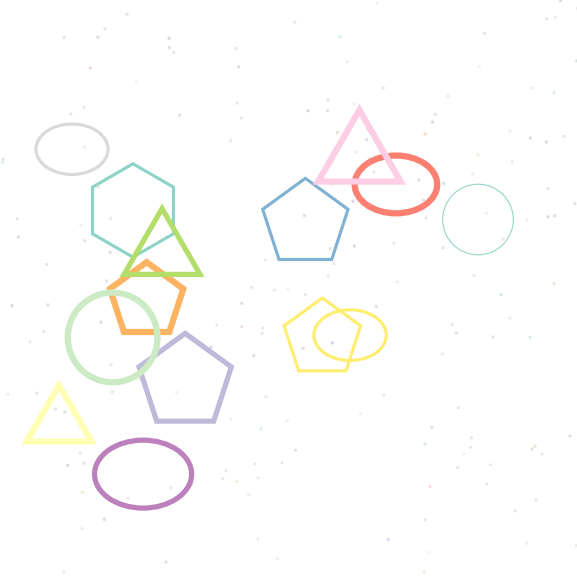[{"shape": "circle", "thickness": 0.5, "radius": 0.31, "center": [0.828, 0.619]}, {"shape": "hexagon", "thickness": 1.5, "radius": 0.4, "center": [0.23, 0.635]}, {"shape": "triangle", "thickness": 3, "radius": 0.32, "center": [0.102, 0.267]}, {"shape": "pentagon", "thickness": 2.5, "radius": 0.42, "center": [0.321, 0.338]}, {"shape": "oval", "thickness": 3, "radius": 0.36, "center": [0.686, 0.68]}, {"shape": "pentagon", "thickness": 1.5, "radius": 0.39, "center": [0.529, 0.613]}, {"shape": "pentagon", "thickness": 3, "radius": 0.33, "center": [0.254, 0.478]}, {"shape": "triangle", "thickness": 2.5, "radius": 0.38, "center": [0.281, 0.562]}, {"shape": "triangle", "thickness": 3, "radius": 0.41, "center": [0.622, 0.726]}, {"shape": "oval", "thickness": 1.5, "radius": 0.31, "center": [0.125, 0.741]}, {"shape": "oval", "thickness": 2.5, "radius": 0.42, "center": [0.248, 0.178]}, {"shape": "circle", "thickness": 3, "radius": 0.39, "center": [0.195, 0.415]}, {"shape": "oval", "thickness": 1.5, "radius": 0.31, "center": [0.606, 0.419]}, {"shape": "pentagon", "thickness": 1.5, "radius": 0.35, "center": [0.558, 0.413]}]